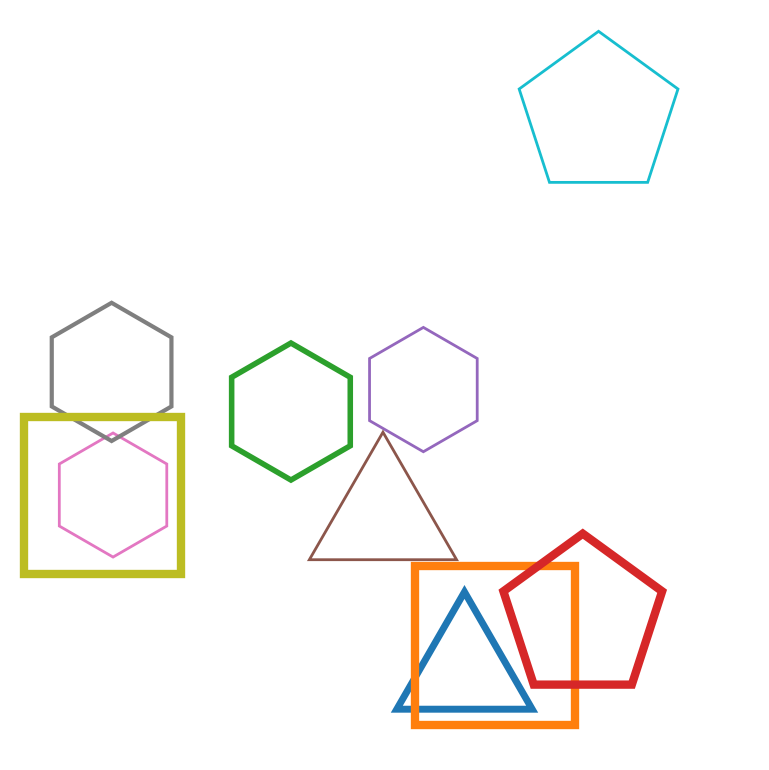[{"shape": "triangle", "thickness": 2.5, "radius": 0.51, "center": [0.603, 0.13]}, {"shape": "square", "thickness": 3, "radius": 0.52, "center": [0.643, 0.162]}, {"shape": "hexagon", "thickness": 2, "radius": 0.44, "center": [0.378, 0.466]}, {"shape": "pentagon", "thickness": 3, "radius": 0.54, "center": [0.757, 0.199]}, {"shape": "hexagon", "thickness": 1, "radius": 0.4, "center": [0.55, 0.494]}, {"shape": "triangle", "thickness": 1, "radius": 0.55, "center": [0.497, 0.328]}, {"shape": "hexagon", "thickness": 1, "radius": 0.4, "center": [0.147, 0.357]}, {"shape": "hexagon", "thickness": 1.5, "radius": 0.45, "center": [0.145, 0.517]}, {"shape": "square", "thickness": 3, "radius": 0.51, "center": [0.133, 0.357]}, {"shape": "pentagon", "thickness": 1, "radius": 0.54, "center": [0.777, 0.851]}]